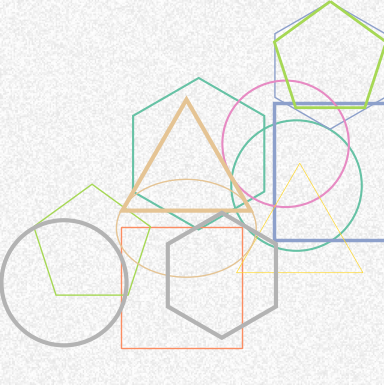[{"shape": "circle", "thickness": 1.5, "radius": 0.85, "center": [0.77, 0.518]}, {"shape": "hexagon", "thickness": 1.5, "radius": 0.98, "center": [0.516, 0.601]}, {"shape": "square", "thickness": 1, "radius": 0.78, "center": [0.471, 0.254]}, {"shape": "square", "thickness": 2.5, "radius": 0.89, "center": [0.89, 0.554]}, {"shape": "hexagon", "thickness": 1, "radius": 0.83, "center": [0.857, 0.83]}, {"shape": "circle", "thickness": 1.5, "radius": 0.82, "center": [0.742, 0.626]}, {"shape": "pentagon", "thickness": 1, "radius": 0.8, "center": [0.239, 0.362]}, {"shape": "pentagon", "thickness": 2, "radius": 0.76, "center": [0.858, 0.844]}, {"shape": "triangle", "thickness": 0.5, "radius": 0.95, "center": [0.779, 0.386]}, {"shape": "oval", "thickness": 1, "radius": 0.91, "center": [0.484, 0.407]}, {"shape": "triangle", "thickness": 3, "radius": 0.96, "center": [0.484, 0.549]}, {"shape": "hexagon", "thickness": 3, "radius": 0.81, "center": [0.576, 0.285]}, {"shape": "circle", "thickness": 3, "radius": 0.81, "center": [0.166, 0.266]}]